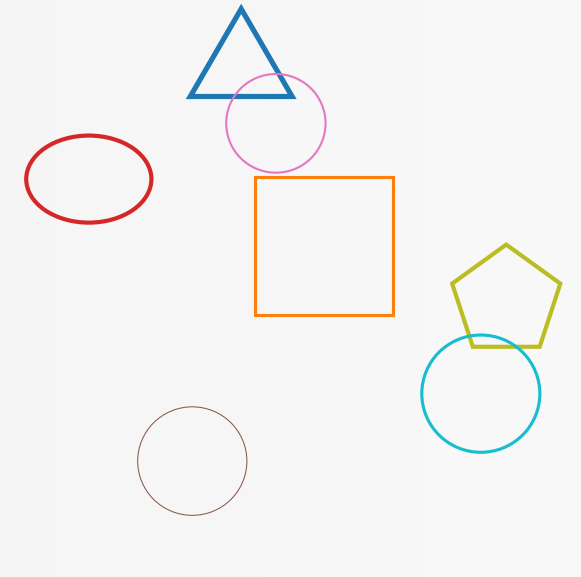[{"shape": "triangle", "thickness": 2.5, "radius": 0.51, "center": [0.415, 0.883]}, {"shape": "square", "thickness": 1.5, "radius": 0.59, "center": [0.558, 0.573]}, {"shape": "oval", "thickness": 2, "radius": 0.54, "center": [0.153, 0.689]}, {"shape": "circle", "thickness": 0.5, "radius": 0.47, "center": [0.331, 0.201]}, {"shape": "circle", "thickness": 1, "radius": 0.43, "center": [0.475, 0.786]}, {"shape": "pentagon", "thickness": 2, "radius": 0.49, "center": [0.871, 0.478]}, {"shape": "circle", "thickness": 1.5, "radius": 0.51, "center": [0.827, 0.317]}]